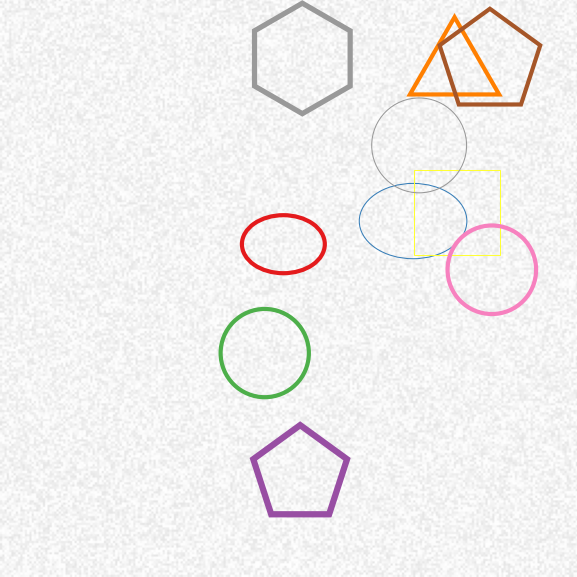[{"shape": "oval", "thickness": 2, "radius": 0.36, "center": [0.491, 0.576]}, {"shape": "oval", "thickness": 0.5, "radius": 0.47, "center": [0.715, 0.616]}, {"shape": "circle", "thickness": 2, "radius": 0.38, "center": [0.458, 0.388]}, {"shape": "pentagon", "thickness": 3, "radius": 0.43, "center": [0.52, 0.178]}, {"shape": "triangle", "thickness": 2, "radius": 0.45, "center": [0.787, 0.88]}, {"shape": "square", "thickness": 0.5, "radius": 0.37, "center": [0.792, 0.631]}, {"shape": "pentagon", "thickness": 2, "radius": 0.46, "center": [0.848, 0.892]}, {"shape": "circle", "thickness": 2, "radius": 0.38, "center": [0.852, 0.532]}, {"shape": "hexagon", "thickness": 2.5, "radius": 0.48, "center": [0.524, 0.898]}, {"shape": "circle", "thickness": 0.5, "radius": 0.41, "center": [0.726, 0.747]}]